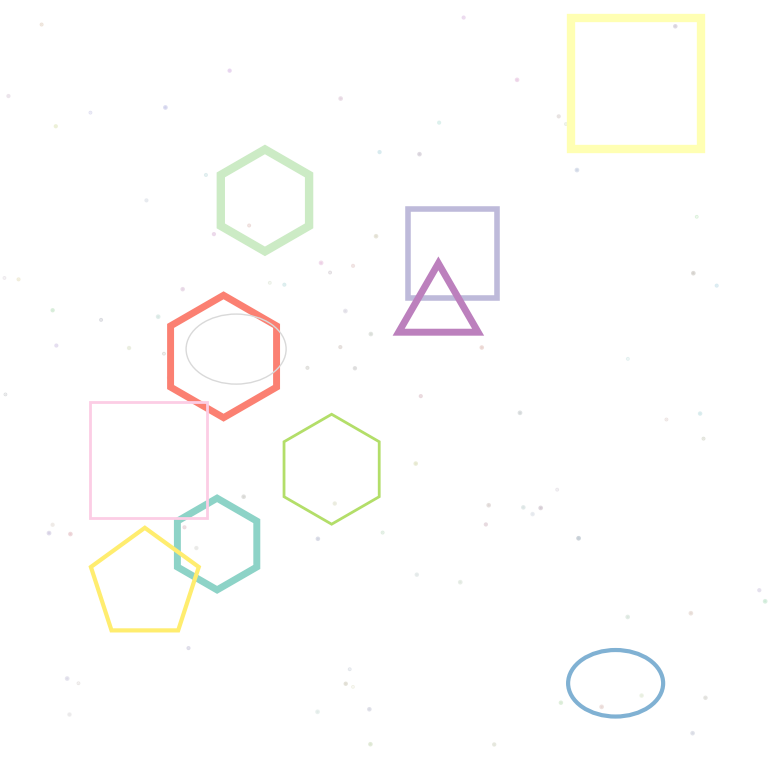[{"shape": "hexagon", "thickness": 2.5, "radius": 0.3, "center": [0.282, 0.293]}, {"shape": "square", "thickness": 3, "radius": 0.42, "center": [0.826, 0.891]}, {"shape": "square", "thickness": 2, "radius": 0.29, "center": [0.588, 0.671]}, {"shape": "hexagon", "thickness": 2.5, "radius": 0.4, "center": [0.29, 0.537]}, {"shape": "oval", "thickness": 1.5, "radius": 0.31, "center": [0.8, 0.113]}, {"shape": "hexagon", "thickness": 1, "radius": 0.36, "center": [0.431, 0.391]}, {"shape": "square", "thickness": 1, "radius": 0.38, "center": [0.193, 0.403]}, {"shape": "oval", "thickness": 0.5, "radius": 0.32, "center": [0.307, 0.547]}, {"shape": "triangle", "thickness": 2.5, "radius": 0.3, "center": [0.569, 0.598]}, {"shape": "hexagon", "thickness": 3, "radius": 0.33, "center": [0.344, 0.74]}, {"shape": "pentagon", "thickness": 1.5, "radius": 0.37, "center": [0.188, 0.241]}]